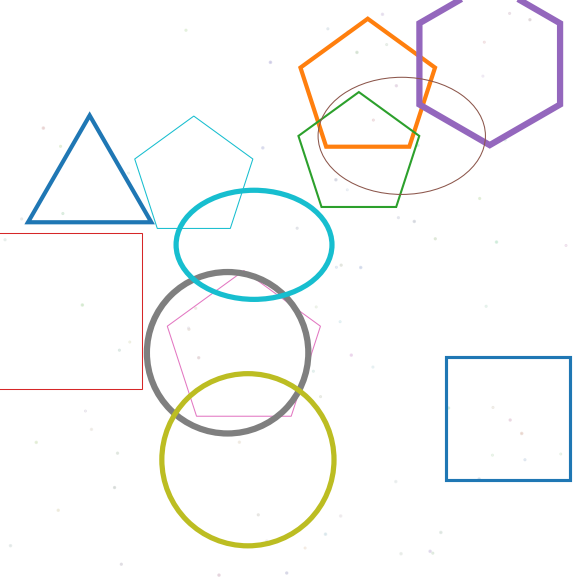[{"shape": "square", "thickness": 1.5, "radius": 0.53, "center": [0.879, 0.274]}, {"shape": "triangle", "thickness": 2, "radius": 0.62, "center": [0.155, 0.676]}, {"shape": "pentagon", "thickness": 2, "radius": 0.61, "center": [0.637, 0.844]}, {"shape": "pentagon", "thickness": 1, "radius": 0.55, "center": [0.621, 0.73]}, {"shape": "square", "thickness": 0.5, "radius": 0.68, "center": [0.111, 0.46]}, {"shape": "hexagon", "thickness": 3, "radius": 0.7, "center": [0.848, 0.888]}, {"shape": "oval", "thickness": 0.5, "radius": 0.72, "center": [0.696, 0.764]}, {"shape": "pentagon", "thickness": 0.5, "radius": 0.7, "center": [0.422, 0.391]}, {"shape": "circle", "thickness": 3, "radius": 0.7, "center": [0.394, 0.388]}, {"shape": "circle", "thickness": 2.5, "radius": 0.75, "center": [0.429, 0.203]}, {"shape": "oval", "thickness": 2.5, "radius": 0.67, "center": [0.44, 0.575]}, {"shape": "pentagon", "thickness": 0.5, "radius": 0.54, "center": [0.336, 0.691]}]